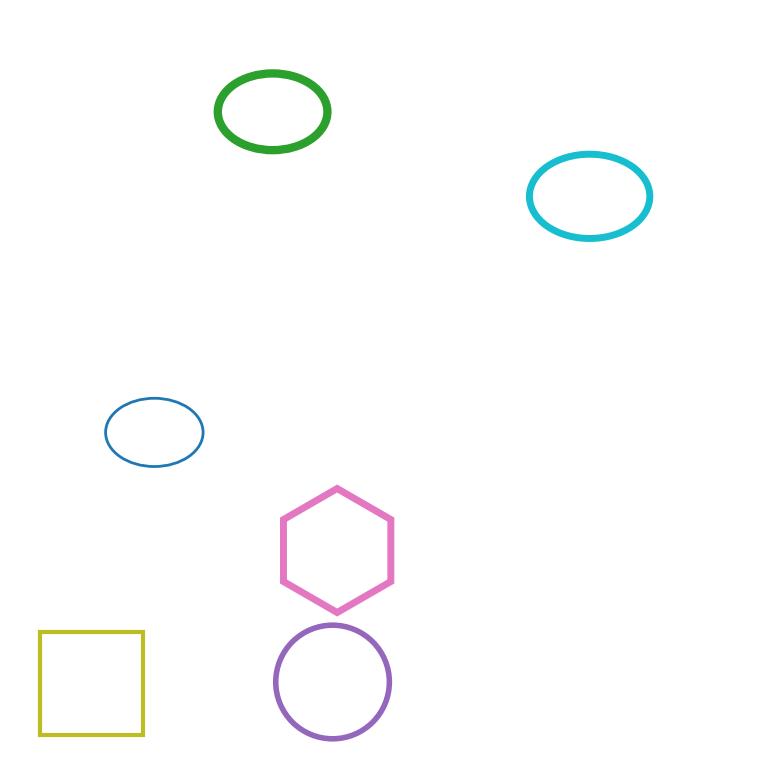[{"shape": "oval", "thickness": 1, "radius": 0.32, "center": [0.2, 0.438]}, {"shape": "oval", "thickness": 3, "radius": 0.36, "center": [0.354, 0.855]}, {"shape": "circle", "thickness": 2, "radius": 0.37, "center": [0.432, 0.114]}, {"shape": "hexagon", "thickness": 2.5, "radius": 0.4, "center": [0.438, 0.285]}, {"shape": "square", "thickness": 1.5, "radius": 0.34, "center": [0.119, 0.112]}, {"shape": "oval", "thickness": 2.5, "radius": 0.39, "center": [0.766, 0.745]}]